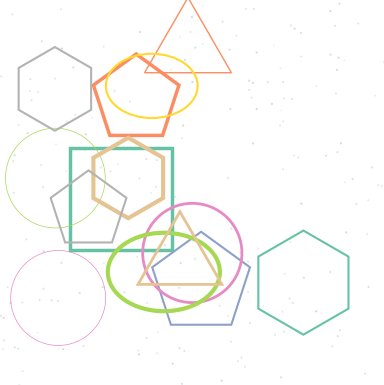[{"shape": "square", "thickness": 2.5, "radius": 0.66, "center": [0.315, 0.483]}, {"shape": "hexagon", "thickness": 1.5, "radius": 0.68, "center": [0.788, 0.266]}, {"shape": "triangle", "thickness": 1, "radius": 0.65, "center": [0.488, 0.876]}, {"shape": "pentagon", "thickness": 2.5, "radius": 0.58, "center": [0.354, 0.743]}, {"shape": "pentagon", "thickness": 1.5, "radius": 0.67, "center": [0.522, 0.265]}, {"shape": "circle", "thickness": 2, "radius": 0.64, "center": [0.5, 0.343]}, {"shape": "circle", "thickness": 0.5, "radius": 0.62, "center": [0.151, 0.226]}, {"shape": "oval", "thickness": 3, "radius": 0.73, "center": [0.426, 0.294]}, {"shape": "circle", "thickness": 0.5, "radius": 0.65, "center": [0.144, 0.537]}, {"shape": "oval", "thickness": 1.5, "radius": 0.6, "center": [0.394, 0.777]}, {"shape": "hexagon", "thickness": 3, "radius": 0.52, "center": [0.333, 0.538]}, {"shape": "triangle", "thickness": 2, "radius": 0.63, "center": [0.467, 0.324]}, {"shape": "pentagon", "thickness": 1.5, "radius": 0.52, "center": [0.23, 0.454]}, {"shape": "hexagon", "thickness": 1.5, "radius": 0.54, "center": [0.143, 0.769]}]